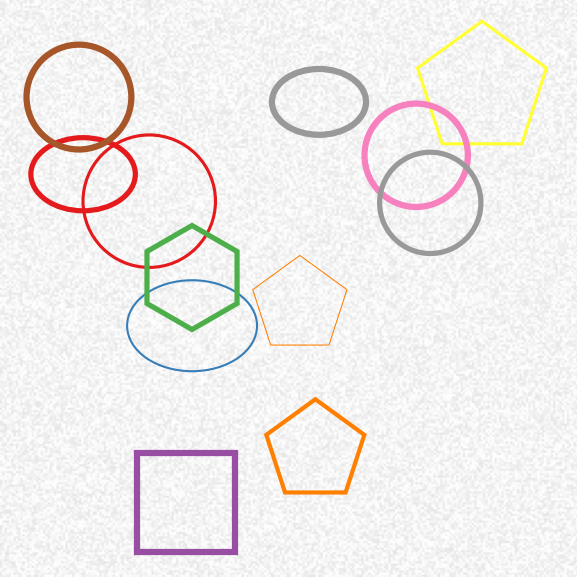[{"shape": "circle", "thickness": 1.5, "radius": 0.57, "center": [0.258, 0.651]}, {"shape": "oval", "thickness": 2.5, "radius": 0.45, "center": [0.144, 0.697]}, {"shape": "oval", "thickness": 1, "radius": 0.56, "center": [0.333, 0.435]}, {"shape": "hexagon", "thickness": 2.5, "radius": 0.45, "center": [0.332, 0.519]}, {"shape": "square", "thickness": 3, "radius": 0.43, "center": [0.322, 0.129]}, {"shape": "pentagon", "thickness": 0.5, "radius": 0.43, "center": [0.519, 0.471]}, {"shape": "pentagon", "thickness": 2, "radius": 0.45, "center": [0.546, 0.219]}, {"shape": "pentagon", "thickness": 1.5, "radius": 0.59, "center": [0.835, 0.845]}, {"shape": "circle", "thickness": 3, "radius": 0.45, "center": [0.137, 0.831]}, {"shape": "circle", "thickness": 3, "radius": 0.45, "center": [0.721, 0.73]}, {"shape": "oval", "thickness": 3, "radius": 0.41, "center": [0.552, 0.823]}, {"shape": "circle", "thickness": 2.5, "radius": 0.44, "center": [0.745, 0.648]}]